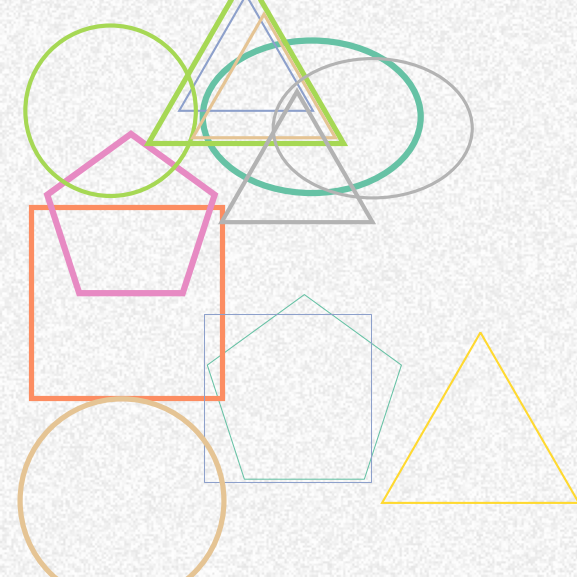[{"shape": "pentagon", "thickness": 0.5, "radius": 0.88, "center": [0.527, 0.312]}, {"shape": "oval", "thickness": 3, "radius": 0.94, "center": [0.54, 0.797]}, {"shape": "square", "thickness": 2.5, "radius": 0.83, "center": [0.219, 0.475]}, {"shape": "triangle", "thickness": 1, "radius": 0.67, "center": [0.426, 0.874]}, {"shape": "square", "thickness": 0.5, "radius": 0.73, "center": [0.498, 0.31]}, {"shape": "pentagon", "thickness": 3, "radius": 0.76, "center": [0.227, 0.615]}, {"shape": "triangle", "thickness": 2.5, "radius": 0.98, "center": [0.426, 0.848]}, {"shape": "circle", "thickness": 2, "radius": 0.74, "center": [0.191, 0.807]}, {"shape": "triangle", "thickness": 1, "radius": 0.98, "center": [0.832, 0.227]}, {"shape": "triangle", "thickness": 1.5, "radius": 0.71, "center": [0.457, 0.832]}, {"shape": "circle", "thickness": 2.5, "radius": 0.88, "center": [0.211, 0.132]}, {"shape": "triangle", "thickness": 2, "radius": 0.75, "center": [0.514, 0.69]}, {"shape": "oval", "thickness": 1.5, "radius": 0.86, "center": [0.645, 0.777]}]